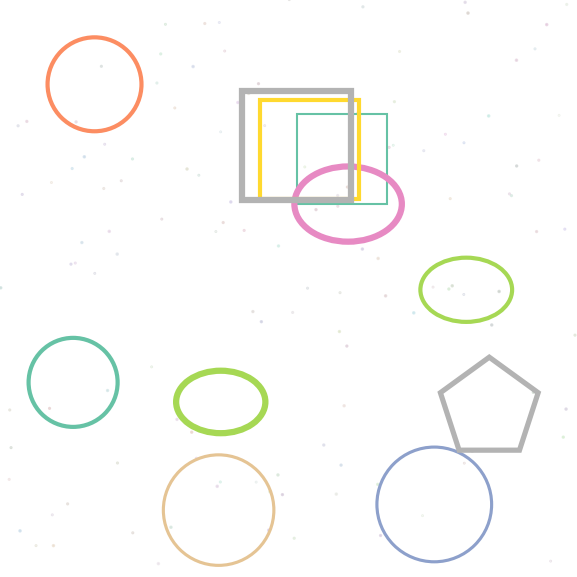[{"shape": "square", "thickness": 1, "radius": 0.39, "center": [0.592, 0.723]}, {"shape": "circle", "thickness": 2, "radius": 0.39, "center": [0.127, 0.337]}, {"shape": "circle", "thickness": 2, "radius": 0.41, "center": [0.164, 0.853]}, {"shape": "circle", "thickness": 1.5, "radius": 0.5, "center": [0.752, 0.126]}, {"shape": "oval", "thickness": 3, "radius": 0.47, "center": [0.603, 0.646]}, {"shape": "oval", "thickness": 3, "radius": 0.39, "center": [0.382, 0.303]}, {"shape": "oval", "thickness": 2, "radius": 0.4, "center": [0.807, 0.497]}, {"shape": "square", "thickness": 2, "radius": 0.43, "center": [0.535, 0.741]}, {"shape": "circle", "thickness": 1.5, "radius": 0.48, "center": [0.379, 0.116]}, {"shape": "pentagon", "thickness": 2.5, "radius": 0.44, "center": [0.847, 0.292]}, {"shape": "square", "thickness": 3, "radius": 0.47, "center": [0.513, 0.747]}]